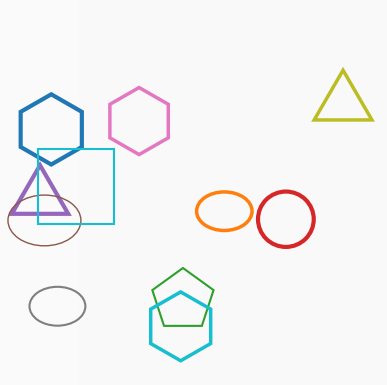[{"shape": "hexagon", "thickness": 3, "radius": 0.46, "center": [0.132, 0.664]}, {"shape": "oval", "thickness": 2.5, "radius": 0.36, "center": [0.579, 0.451]}, {"shape": "pentagon", "thickness": 1.5, "radius": 0.42, "center": [0.472, 0.221]}, {"shape": "circle", "thickness": 3, "radius": 0.36, "center": [0.738, 0.431]}, {"shape": "triangle", "thickness": 3, "radius": 0.42, "center": [0.103, 0.487]}, {"shape": "oval", "thickness": 1, "radius": 0.47, "center": [0.115, 0.427]}, {"shape": "hexagon", "thickness": 2.5, "radius": 0.44, "center": [0.359, 0.686]}, {"shape": "oval", "thickness": 1.5, "radius": 0.36, "center": [0.148, 0.205]}, {"shape": "triangle", "thickness": 2.5, "radius": 0.43, "center": [0.885, 0.732]}, {"shape": "hexagon", "thickness": 2.5, "radius": 0.45, "center": [0.466, 0.152]}, {"shape": "square", "thickness": 1.5, "radius": 0.49, "center": [0.196, 0.516]}]